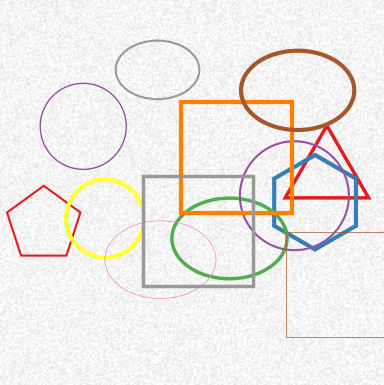[{"shape": "pentagon", "thickness": 1.5, "radius": 0.5, "center": [0.114, 0.417]}, {"shape": "triangle", "thickness": 2.5, "radius": 0.63, "center": [0.849, 0.549]}, {"shape": "hexagon", "thickness": 3, "radius": 0.61, "center": [0.818, 0.475]}, {"shape": "oval", "thickness": 2.5, "radius": 0.75, "center": [0.596, 0.381]}, {"shape": "circle", "thickness": 1.5, "radius": 0.71, "center": [0.765, 0.492]}, {"shape": "circle", "thickness": 1, "radius": 0.56, "center": [0.216, 0.672]}, {"shape": "square", "thickness": 3, "radius": 0.72, "center": [0.614, 0.591]}, {"shape": "circle", "thickness": 3, "radius": 0.51, "center": [0.273, 0.432]}, {"shape": "square", "thickness": 0.5, "radius": 0.68, "center": [0.878, 0.262]}, {"shape": "oval", "thickness": 3, "radius": 0.74, "center": [0.773, 0.765]}, {"shape": "oval", "thickness": 0.5, "radius": 0.72, "center": [0.417, 0.326]}, {"shape": "oval", "thickness": 1.5, "radius": 0.54, "center": [0.409, 0.818]}, {"shape": "square", "thickness": 2.5, "radius": 0.72, "center": [0.514, 0.4]}]